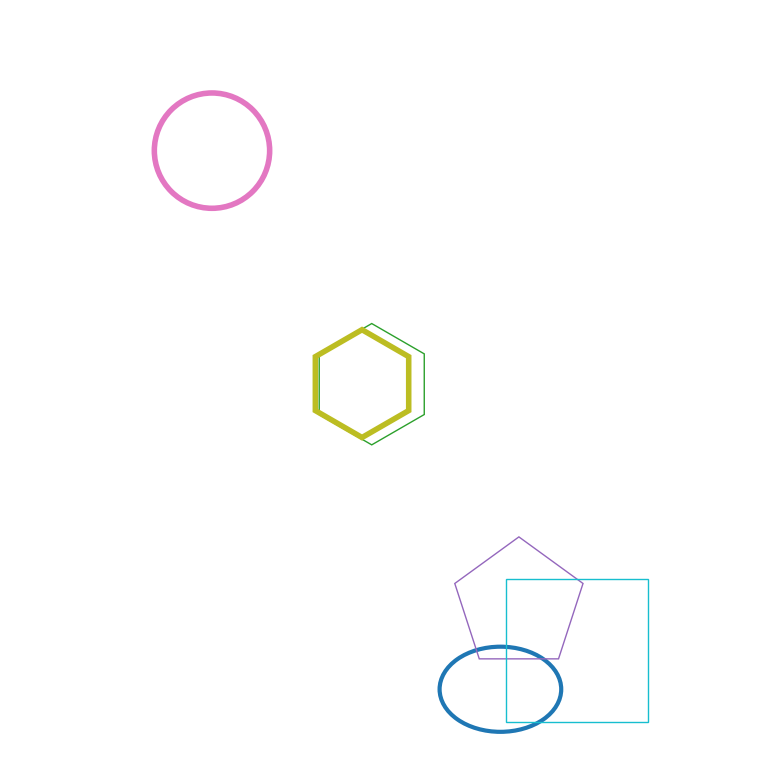[{"shape": "oval", "thickness": 1.5, "radius": 0.39, "center": [0.65, 0.105]}, {"shape": "hexagon", "thickness": 0.5, "radius": 0.39, "center": [0.483, 0.501]}, {"shape": "pentagon", "thickness": 0.5, "radius": 0.44, "center": [0.674, 0.215]}, {"shape": "circle", "thickness": 2, "radius": 0.37, "center": [0.275, 0.804]}, {"shape": "hexagon", "thickness": 2, "radius": 0.35, "center": [0.47, 0.502]}, {"shape": "square", "thickness": 0.5, "radius": 0.46, "center": [0.75, 0.155]}]